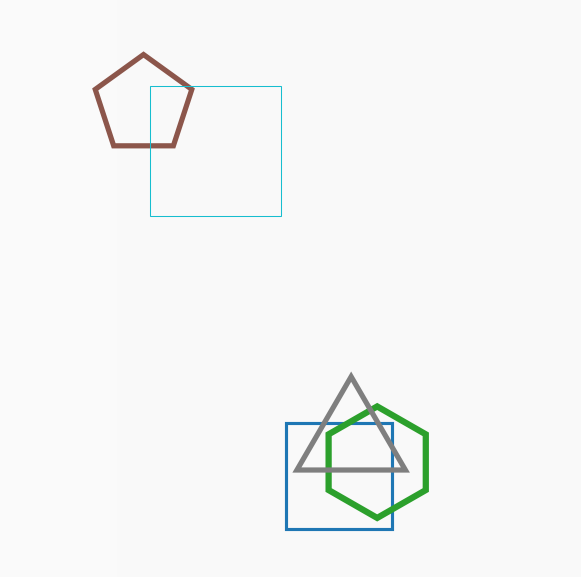[{"shape": "square", "thickness": 1.5, "radius": 0.46, "center": [0.584, 0.175]}, {"shape": "hexagon", "thickness": 3, "radius": 0.48, "center": [0.649, 0.199]}, {"shape": "pentagon", "thickness": 2.5, "radius": 0.44, "center": [0.247, 0.817]}, {"shape": "triangle", "thickness": 2.5, "radius": 0.54, "center": [0.604, 0.239]}, {"shape": "square", "thickness": 0.5, "radius": 0.56, "center": [0.371, 0.738]}]